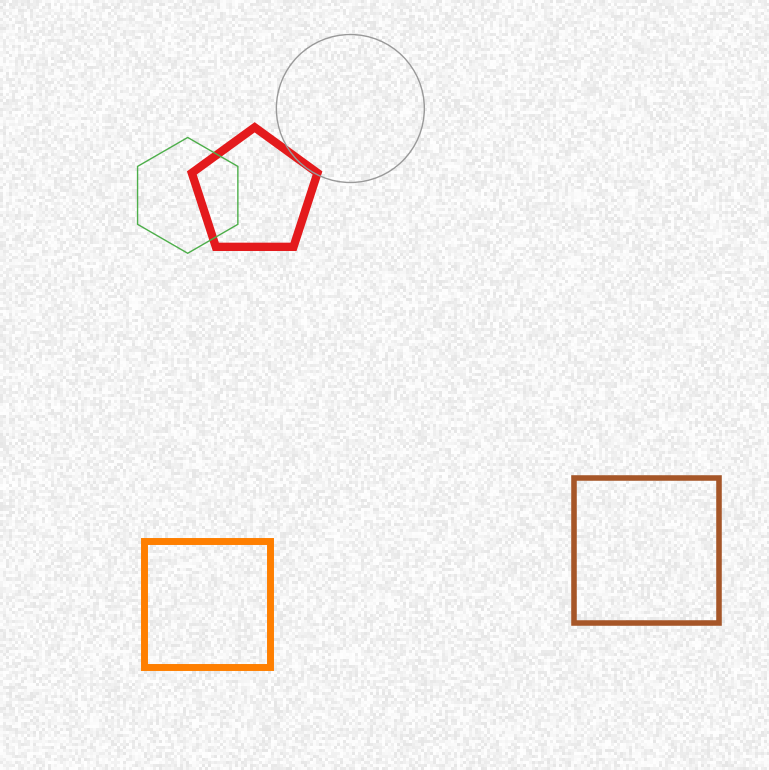[{"shape": "pentagon", "thickness": 3, "radius": 0.43, "center": [0.331, 0.749]}, {"shape": "hexagon", "thickness": 0.5, "radius": 0.38, "center": [0.244, 0.746]}, {"shape": "square", "thickness": 2.5, "radius": 0.41, "center": [0.269, 0.216]}, {"shape": "square", "thickness": 2, "radius": 0.47, "center": [0.84, 0.285]}, {"shape": "circle", "thickness": 0.5, "radius": 0.48, "center": [0.455, 0.859]}]